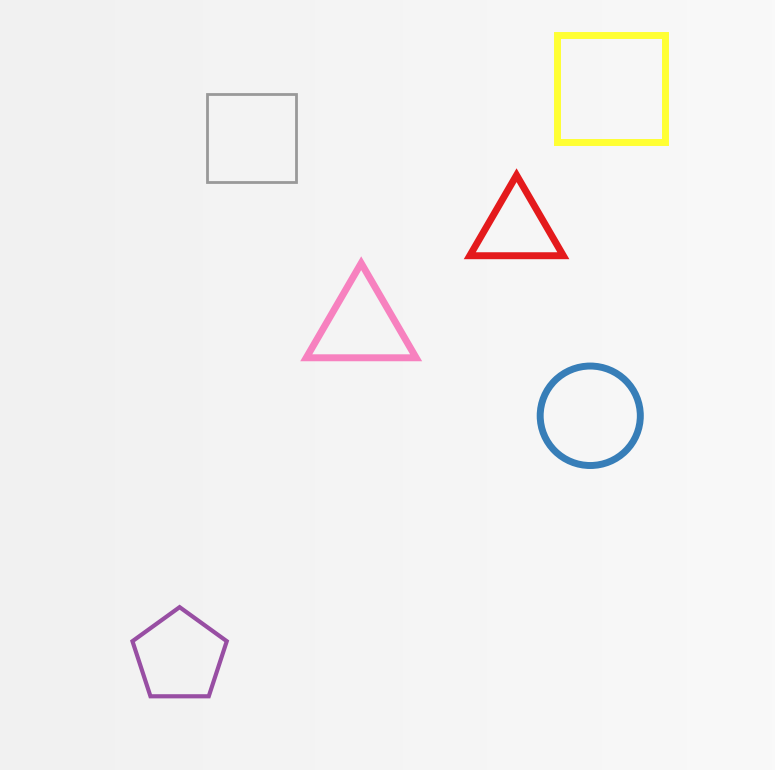[{"shape": "triangle", "thickness": 2.5, "radius": 0.35, "center": [0.667, 0.703]}, {"shape": "circle", "thickness": 2.5, "radius": 0.32, "center": [0.762, 0.46]}, {"shape": "pentagon", "thickness": 1.5, "radius": 0.32, "center": [0.232, 0.147]}, {"shape": "square", "thickness": 2.5, "radius": 0.35, "center": [0.789, 0.885]}, {"shape": "triangle", "thickness": 2.5, "radius": 0.41, "center": [0.466, 0.576]}, {"shape": "square", "thickness": 1, "radius": 0.29, "center": [0.324, 0.821]}]